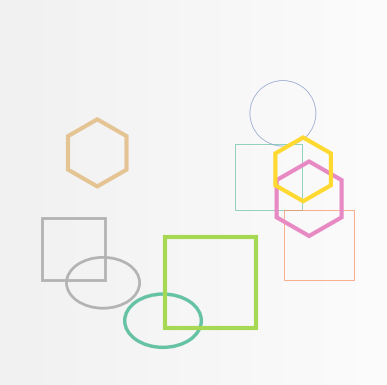[{"shape": "oval", "thickness": 2.5, "radius": 0.49, "center": [0.421, 0.167]}, {"shape": "square", "thickness": 0.5, "radius": 0.43, "center": [0.693, 0.54]}, {"shape": "square", "thickness": 0.5, "radius": 0.45, "center": [0.822, 0.363]}, {"shape": "circle", "thickness": 0.5, "radius": 0.43, "center": [0.73, 0.706]}, {"shape": "hexagon", "thickness": 3, "radius": 0.48, "center": [0.798, 0.484]}, {"shape": "square", "thickness": 3, "radius": 0.59, "center": [0.544, 0.266]}, {"shape": "hexagon", "thickness": 3, "radius": 0.41, "center": [0.782, 0.56]}, {"shape": "hexagon", "thickness": 3, "radius": 0.44, "center": [0.251, 0.603]}, {"shape": "oval", "thickness": 2, "radius": 0.47, "center": [0.266, 0.265]}, {"shape": "square", "thickness": 2, "radius": 0.41, "center": [0.189, 0.353]}]